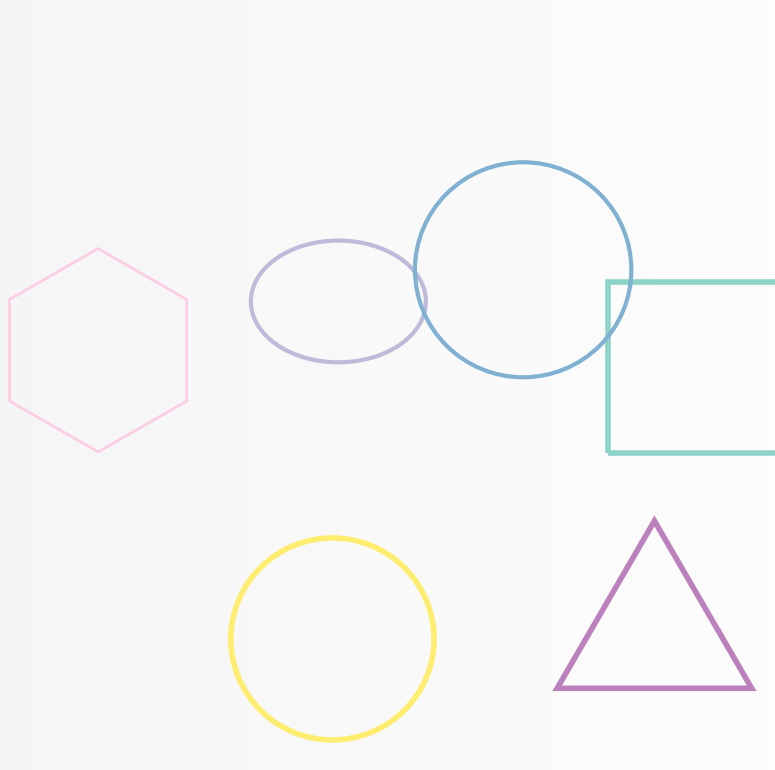[{"shape": "square", "thickness": 2, "radius": 0.56, "center": [0.896, 0.522]}, {"shape": "oval", "thickness": 1.5, "radius": 0.56, "center": [0.437, 0.609]}, {"shape": "circle", "thickness": 1.5, "radius": 0.7, "center": [0.675, 0.65]}, {"shape": "hexagon", "thickness": 1, "radius": 0.66, "center": [0.127, 0.545]}, {"shape": "triangle", "thickness": 2, "radius": 0.72, "center": [0.844, 0.179]}, {"shape": "circle", "thickness": 2, "radius": 0.66, "center": [0.429, 0.17]}]